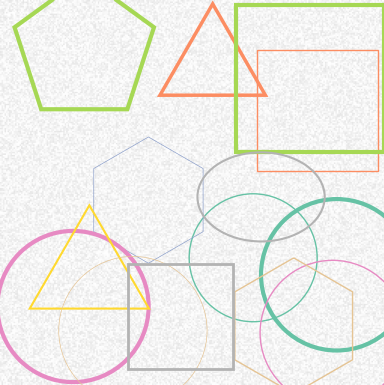[{"shape": "circle", "thickness": 1, "radius": 0.83, "center": [0.658, 0.33]}, {"shape": "circle", "thickness": 3, "radius": 0.98, "center": [0.875, 0.286]}, {"shape": "triangle", "thickness": 2.5, "radius": 0.79, "center": [0.552, 0.832]}, {"shape": "square", "thickness": 1, "radius": 0.79, "center": [0.824, 0.713]}, {"shape": "hexagon", "thickness": 0.5, "radius": 0.82, "center": [0.386, 0.48]}, {"shape": "circle", "thickness": 3, "radius": 0.98, "center": [0.19, 0.204]}, {"shape": "circle", "thickness": 1, "radius": 0.94, "center": [0.864, 0.136]}, {"shape": "square", "thickness": 3, "radius": 0.96, "center": [0.805, 0.796]}, {"shape": "pentagon", "thickness": 3, "radius": 0.95, "center": [0.219, 0.87]}, {"shape": "triangle", "thickness": 1.5, "radius": 0.89, "center": [0.232, 0.288]}, {"shape": "hexagon", "thickness": 1, "radius": 0.88, "center": [0.763, 0.154]}, {"shape": "circle", "thickness": 0.5, "radius": 0.96, "center": [0.345, 0.141]}, {"shape": "square", "thickness": 2, "radius": 0.68, "center": [0.469, 0.179]}, {"shape": "oval", "thickness": 1.5, "radius": 0.83, "center": [0.678, 0.489]}]